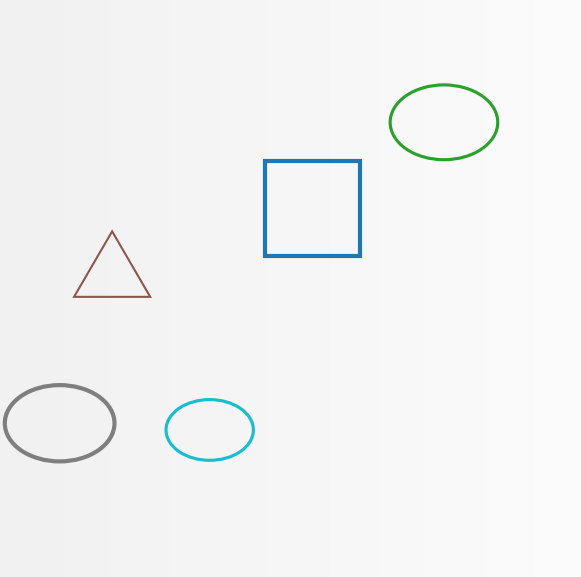[{"shape": "square", "thickness": 2, "radius": 0.41, "center": [0.537, 0.639]}, {"shape": "oval", "thickness": 1.5, "radius": 0.46, "center": [0.764, 0.787]}, {"shape": "triangle", "thickness": 1, "radius": 0.38, "center": [0.193, 0.523]}, {"shape": "oval", "thickness": 2, "radius": 0.47, "center": [0.103, 0.266]}, {"shape": "oval", "thickness": 1.5, "radius": 0.38, "center": [0.361, 0.255]}]